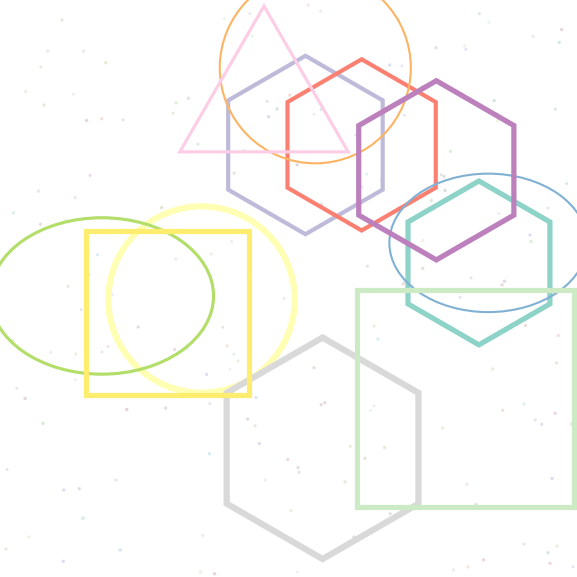[{"shape": "hexagon", "thickness": 2.5, "radius": 0.71, "center": [0.829, 0.544]}, {"shape": "circle", "thickness": 3, "radius": 0.81, "center": [0.349, 0.48]}, {"shape": "hexagon", "thickness": 2, "radius": 0.77, "center": [0.529, 0.748]}, {"shape": "hexagon", "thickness": 2, "radius": 0.74, "center": [0.626, 0.748]}, {"shape": "oval", "thickness": 1, "radius": 0.86, "center": [0.845, 0.579]}, {"shape": "circle", "thickness": 1, "radius": 0.83, "center": [0.546, 0.882]}, {"shape": "oval", "thickness": 1.5, "radius": 0.97, "center": [0.176, 0.487]}, {"shape": "triangle", "thickness": 1.5, "radius": 0.84, "center": [0.457, 0.82]}, {"shape": "hexagon", "thickness": 3, "radius": 0.96, "center": [0.559, 0.223]}, {"shape": "hexagon", "thickness": 2.5, "radius": 0.78, "center": [0.756, 0.704]}, {"shape": "square", "thickness": 2.5, "radius": 0.94, "center": [0.806, 0.31]}, {"shape": "square", "thickness": 2.5, "radius": 0.71, "center": [0.29, 0.457]}]